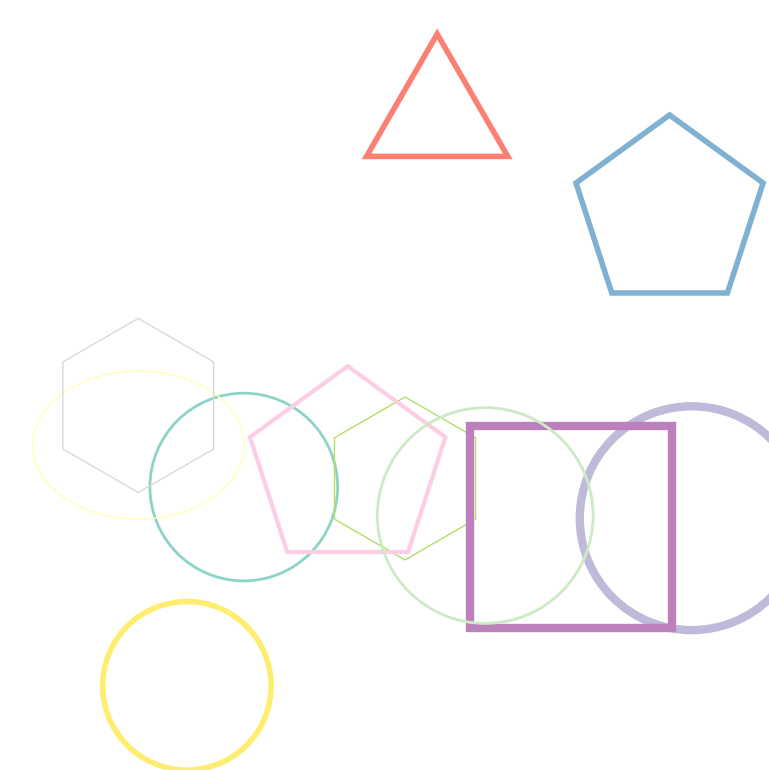[{"shape": "circle", "thickness": 1, "radius": 0.61, "center": [0.317, 0.367]}, {"shape": "oval", "thickness": 0.5, "radius": 0.69, "center": [0.18, 0.422]}, {"shape": "circle", "thickness": 3, "radius": 0.73, "center": [0.898, 0.327]}, {"shape": "triangle", "thickness": 2, "radius": 0.53, "center": [0.568, 0.85]}, {"shape": "pentagon", "thickness": 2, "radius": 0.64, "center": [0.87, 0.723]}, {"shape": "hexagon", "thickness": 0.5, "radius": 0.53, "center": [0.526, 0.379]}, {"shape": "pentagon", "thickness": 1.5, "radius": 0.67, "center": [0.452, 0.391]}, {"shape": "hexagon", "thickness": 0.5, "radius": 0.57, "center": [0.18, 0.473]}, {"shape": "square", "thickness": 3, "radius": 0.66, "center": [0.741, 0.315]}, {"shape": "circle", "thickness": 1, "radius": 0.7, "center": [0.63, 0.331]}, {"shape": "circle", "thickness": 2, "radius": 0.55, "center": [0.243, 0.109]}]